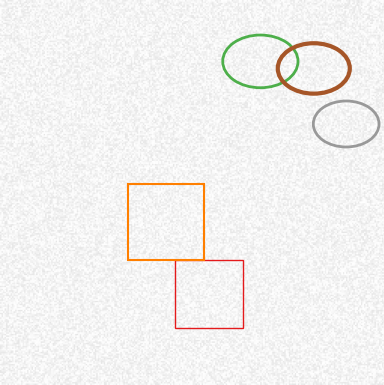[{"shape": "square", "thickness": 1, "radius": 0.44, "center": [0.544, 0.236]}, {"shape": "oval", "thickness": 2, "radius": 0.49, "center": [0.676, 0.841]}, {"shape": "square", "thickness": 1.5, "radius": 0.49, "center": [0.43, 0.423]}, {"shape": "oval", "thickness": 3, "radius": 0.47, "center": [0.815, 0.822]}, {"shape": "oval", "thickness": 2, "radius": 0.43, "center": [0.899, 0.678]}]